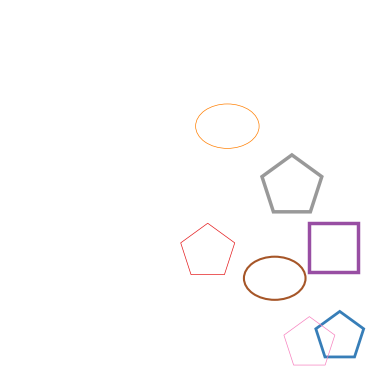[{"shape": "pentagon", "thickness": 0.5, "radius": 0.37, "center": [0.54, 0.346]}, {"shape": "pentagon", "thickness": 2, "radius": 0.33, "center": [0.882, 0.126]}, {"shape": "square", "thickness": 2.5, "radius": 0.32, "center": [0.867, 0.356]}, {"shape": "oval", "thickness": 0.5, "radius": 0.41, "center": [0.591, 0.672]}, {"shape": "oval", "thickness": 1.5, "radius": 0.4, "center": [0.714, 0.277]}, {"shape": "pentagon", "thickness": 0.5, "radius": 0.35, "center": [0.804, 0.108]}, {"shape": "pentagon", "thickness": 2.5, "radius": 0.41, "center": [0.758, 0.516]}]